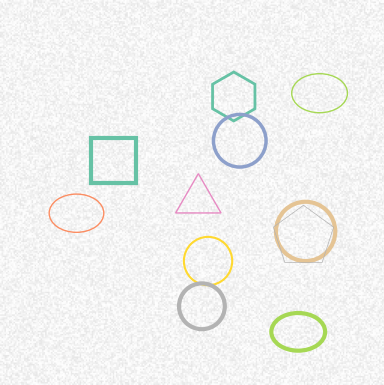[{"shape": "hexagon", "thickness": 2, "radius": 0.32, "center": [0.607, 0.749]}, {"shape": "square", "thickness": 3, "radius": 0.3, "center": [0.295, 0.583]}, {"shape": "oval", "thickness": 1, "radius": 0.35, "center": [0.199, 0.446]}, {"shape": "circle", "thickness": 2.5, "radius": 0.34, "center": [0.623, 0.634]}, {"shape": "triangle", "thickness": 1, "radius": 0.34, "center": [0.515, 0.481]}, {"shape": "oval", "thickness": 1, "radius": 0.36, "center": [0.83, 0.758]}, {"shape": "oval", "thickness": 3, "radius": 0.35, "center": [0.775, 0.138]}, {"shape": "circle", "thickness": 1.5, "radius": 0.31, "center": [0.54, 0.322]}, {"shape": "circle", "thickness": 3, "radius": 0.39, "center": [0.794, 0.399]}, {"shape": "circle", "thickness": 3, "radius": 0.3, "center": [0.524, 0.204]}, {"shape": "pentagon", "thickness": 0.5, "radius": 0.41, "center": [0.788, 0.385]}]